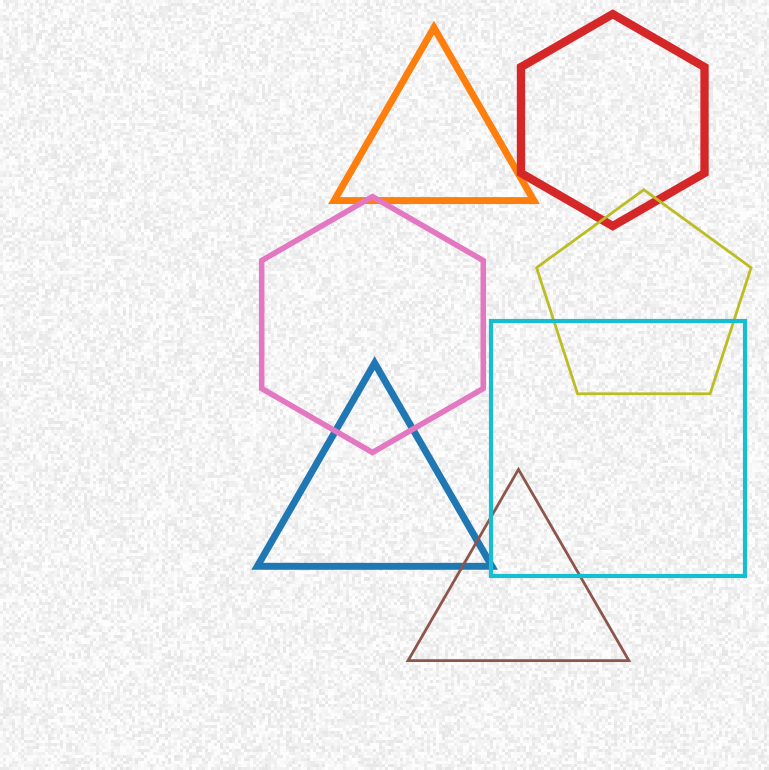[{"shape": "triangle", "thickness": 2.5, "radius": 0.88, "center": [0.487, 0.352]}, {"shape": "triangle", "thickness": 2.5, "radius": 0.75, "center": [0.564, 0.814]}, {"shape": "hexagon", "thickness": 3, "radius": 0.69, "center": [0.796, 0.844]}, {"shape": "triangle", "thickness": 1, "radius": 0.83, "center": [0.673, 0.225]}, {"shape": "hexagon", "thickness": 2, "radius": 0.83, "center": [0.484, 0.579]}, {"shape": "pentagon", "thickness": 1, "radius": 0.73, "center": [0.836, 0.607]}, {"shape": "square", "thickness": 1.5, "radius": 0.83, "center": [0.803, 0.418]}]